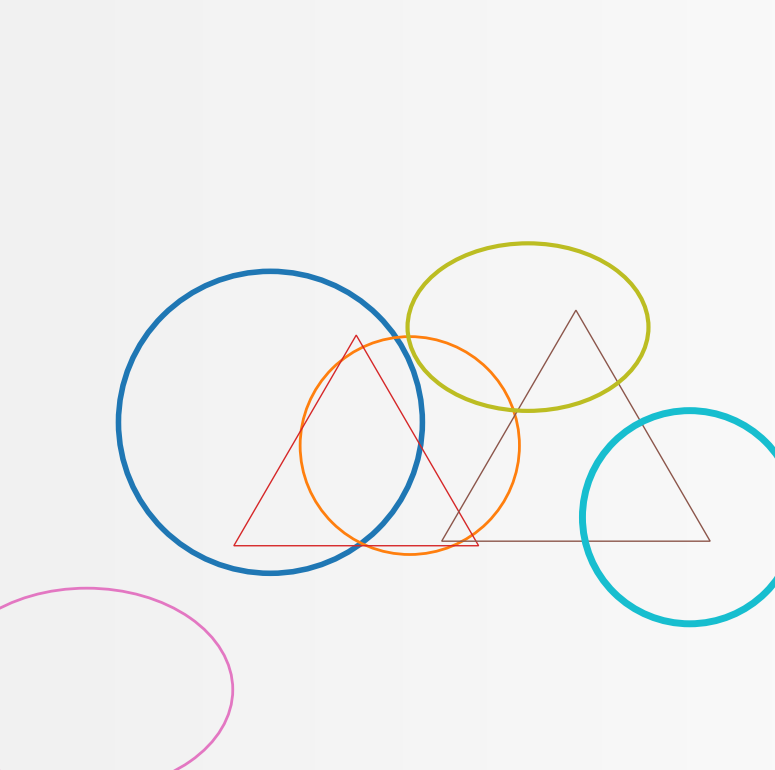[{"shape": "circle", "thickness": 2, "radius": 0.98, "center": [0.349, 0.452]}, {"shape": "circle", "thickness": 1, "radius": 0.71, "center": [0.529, 0.421]}, {"shape": "triangle", "thickness": 0.5, "radius": 0.91, "center": [0.46, 0.382]}, {"shape": "triangle", "thickness": 0.5, "radius": 1.0, "center": [0.743, 0.397]}, {"shape": "oval", "thickness": 1, "radius": 0.94, "center": [0.112, 0.104]}, {"shape": "oval", "thickness": 1.5, "radius": 0.78, "center": [0.681, 0.575]}, {"shape": "circle", "thickness": 2.5, "radius": 0.69, "center": [0.89, 0.328]}]